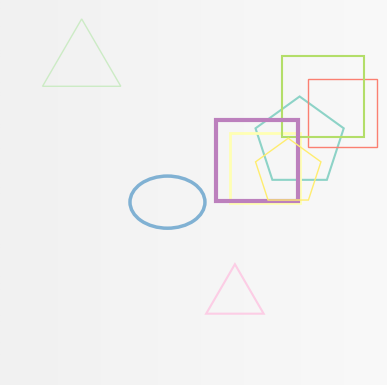[{"shape": "pentagon", "thickness": 1.5, "radius": 0.6, "center": [0.773, 0.63]}, {"shape": "square", "thickness": 2, "radius": 0.45, "center": [0.685, 0.564]}, {"shape": "square", "thickness": 1, "radius": 0.44, "center": [0.883, 0.707]}, {"shape": "oval", "thickness": 2.5, "radius": 0.48, "center": [0.432, 0.475]}, {"shape": "square", "thickness": 1.5, "radius": 0.53, "center": [0.832, 0.75]}, {"shape": "triangle", "thickness": 1.5, "radius": 0.43, "center": [0.606, 0.228]}, {"shape": "square", "thickness": 3, "radius": 0.53, "center": [0.662, 0.583]}, {"shape": "triangle", "thickness": 1, "radius": 0.58, "center": [0.211, 0.834]}, {"shape": "pentagon", "thickness": 1, "radius": 0.44, "center": [0.744, 0.552]}]